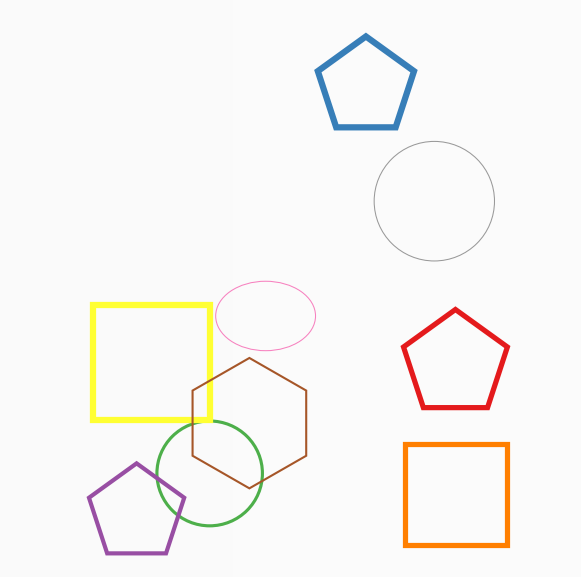[{"shape": "pentagon", "thickness": 2.5, "radius": 0.47, "center": [0.784, 0.369]}, {"shape": "pentagon", "thickness": 3, "radius": 0.44, "center": [0.63, 0.849]}, {"shape": "circle", "thickness": 1.5, "radius": 0.45, "center": [0.361, 0.179]}, {"shape": "pentagon", "thickness": 2, "radius": 0.43, "center": [0.235, 0.111]}, {"shape": "square", "thickness": 2.5, "radius": 0.44, "center": [0.784, 0.143]}, {"shape": "square", "thickness": 3, "radius": 0.5, "center": [0.26, 0.371]}, {"shape": "hexagon", "thickness": 1, "radius": 0.56, "center": [0.429, 0.266]}, {"shape": "oval", "thickness": 0.5, "radius": 0.43, "center": [0.457, 0.452]}, {"shape": "circle", "thickness": 0.5, "radius": 0.52, "center": [0.747, 0.651]}]